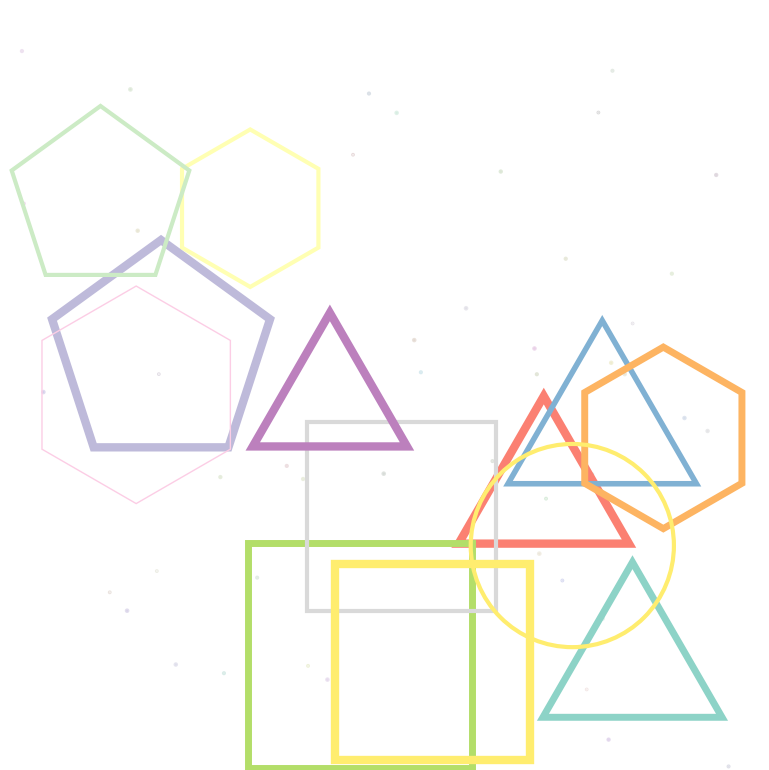[{"shape": "triangle", "thickness": 2.5, "radius": 0.67, "center": [0.821, 0.136]}, {"shape": "hexagon", "thickness": 1.5, "radius": 0.51, "center": [0.325, 0.73]}, {"shape": "pentagon", "thickness": 3, "radius": 0.74, "center": [0.209, 0.539]}, {"shape": "triangle", "thickness": 3, "radius": 0.64, "center": [0.706, 0.358]}, {"shape": "triangle", "thickness": 2, "radius": 0.71, "center": [0.782, 0.442]}, {"shape": "hexagon", "thickness": 2.5, "radius": 0.59, "center": [0.861, 0.431]}, {"shape": "square", "thickness": 2.5, "radius": 0.73, "center": [0.467, 0.149]}, {"shape": "hexagon", "thickness": 0.5, "radius": 0.71, "center": [0.177, 0.487]}, {"shape": "square", "thickness": 1.5, "radius": 0.61, "center": [0.522, 0.329]}, {"shape": "triangle", "thickness": 3, "radius": 0.58, "center": [0.428, 0.478]}, {"shape": "pentagon", "thickness": 1.5, "radius": 0.61, "center": [0.131, 0.741]}, {"shape": "circle", "thickness": 1.5, "radius": 0.66, "center": [0.743, 0.291]}, {"shape": "square", "thickness": 3, "radius": 0.63, "center": [0.561, 0.14]}]